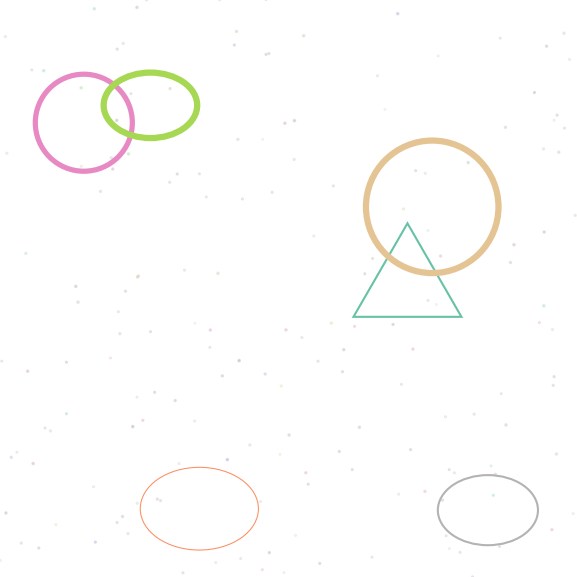[{"shape": "triangle", "thickness": 1, "radius": 0.54, "center": [0.706, 0.504]}, {"shape": "oval", "thickness": 0.5, "radius": 0.51, "center": [0.345, 0.118]}, {"shape": "circle", "thickness": 2.5, "radius": 0.42, "center": [0.145, 0.787]}, {"shape": "oval", "thickness": 3, "radius": 0.4, "center": [0.26, 0.817]}, {"shape": "circle", "thickness": 3, "radius": 0.57, "center": [0.748, 0.641]}, {"shape": "oval", "thickness": 1, "radius": 0.43, "center": [0.845, 0.116]}]